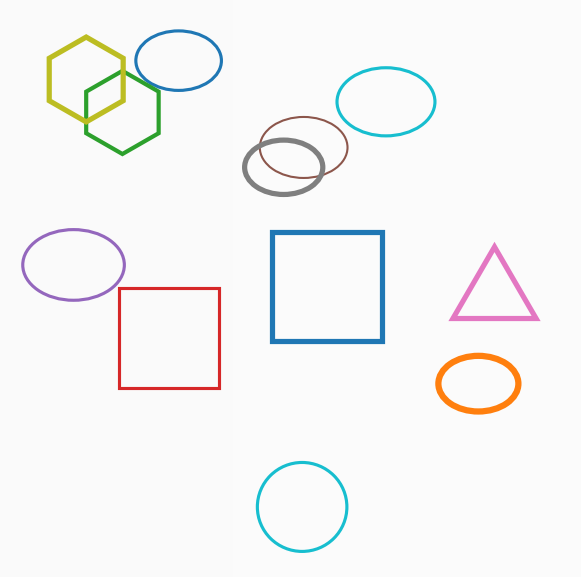[{"shape": "oval", "thickness": 1.5, "radius": 0.37, "center": [0.307, 0.894]}, {"shape": "square", "thickness": 2.5, "radius": 0.47, "center": [0.563, 0.503]}, {"shape": "oval", "thickness": 3, "radius": 0.34, "center": [0.823, 0.335]}, {"shape": "hexagon", "thickness": 2, "radius": 0.36, "center": [0.211, 0.804]}, {"shape": "square", "thickness": 1.5, "radius": 0.43, "center": [0.29, 0.414]}, {"shape": "oval", "thickness": 1.5, "radius": 0.44, "center": [0.127, 0.54]}, {"shape": "oval", "thickness": 1, "radius": 0.38, "center": [0.522, 0.744]}, {"shape": "triangle", "thickness": 2.5, "radius": 0.41, "center": [0.851, 0.489]}, {"shape": "oval", "thickness": 2.5, "radius": 0.34, "center": [0.488, 0.709]}, {"shape": "hexagon", "thickness": 2.5, "radius": 0.37, "center": [0.148, 0.861]}, {"shape": "oval", "thickness": 1.5, "radius": 0.42, "center": [0.664, 0.823]}, {"shape": "circle", "thickness": 1.5, "radius": 0.39, "center": [0.52, 0.121]}]